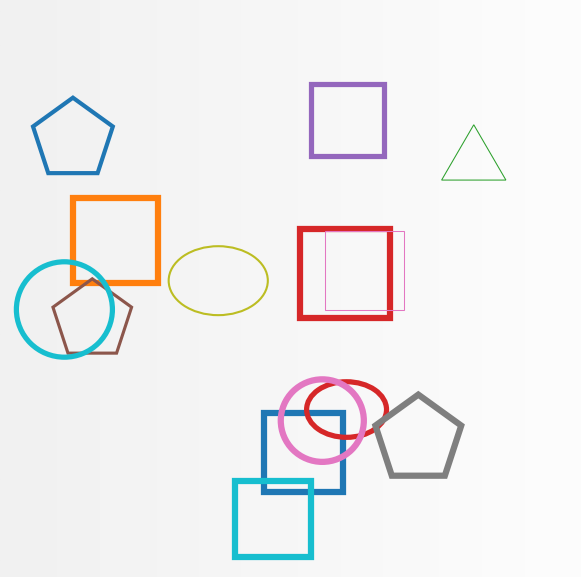[{"shape": "square", "thickness": 3, "radius": 0.34, "center": [0.522, 0.216]}, {"shape": "pentagon", "thickness": 2, "radius": 0.36, "center": [0.125, 0.758]}, {"shape": "square", "thickness": 3, "radius": 0.37, "center": [0.199, 0.583]}, {"shape": "triangle", "thickness": 0.5, "radius": 0.32, "center": [0.815, 0.719]}, {"shape": "square", "thickness": 3, "radius": 0.39, "center": [0.594, 0.525]}, {"shape": "oval", "thickness": 2.5, "radius": 0.34, "center": [0.596, 0.29]}, {"shape": "square", "thickness": 2.5, "radius": 0.31, "center": [0.597, 0.792]}, {"shape": "pentagon", "thickness": 1.5, "radius": 0.36, "center": [0.159, 0.445]}, {"shape": "circle", "thickness": 3, "radius": 0.36, "center": [0.554, 0.271]}, {"shape": "square", "thickness": 0.5, "radius": 0.34, "center": [0.627, 0.531]}, {"shape": "pentagon", "thickness": 3, "radius": 0.39, "center": [0.72, 0.238]}, {"shape": "oval", "thickness": 1, "radius": 0.43, "center": [0.375, 0.513]}, {"shape": "square", "thickness": 3, "radius": 0.33, "center": [0.47, 0.101]}, {"shape": "circle", "thickness": 2.5, "radius": 0.41, "center": [0.111, 0.463]}]